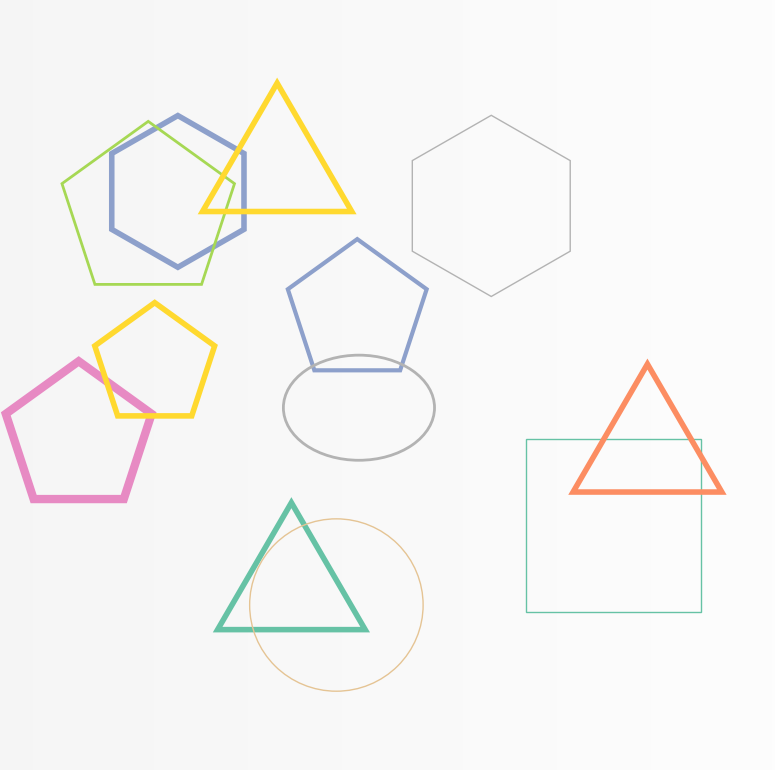[{"shape": "square", "thickness": 0.5, "radius": 0.56, "center": [0.792, 0.317]}, {"shape": "triangle", "thickness": 2, "radius": 0.55, "center": [0.376, 0.237]}, {"shape": "triangle", "thickness": 2, "radius": 0.55, "center": [0.835, 0.416]}, {"shape": "hexagon", "thickness": 2, "radius": 0.49, "center": [0.23, 0.751]}, {"shape": "pentagon", "thickness": 1.5, "radius": 0.47, "center": [0.461, 0.595]}, {"shape": "pentagon", "thickness": 3, "radius": 0.49, "center": [0.102, 0.432]}, {"shape": "pentagon", "thickness": 1, "radius": 0.59, "center": [0.191, 0.725]}, {"shape": "pentagon", "thickness": 2, "radius": 0.41, "center": [0.2, 0.526]}, {"shape": "triangle", "thickness": 2, "radius": 0.56, "center": [0.358, 0.781]}, {"shape": "circle", "thickness": 0.5, "radius": 0.56, "center": [0.434, 0.214]}, {"shape": "hexagon", "thickness": 0.5, "radius": 0.59, "center": [0.634, 0.733]}, {"shape": "oval", "thickness": 1, "radius": 0.49, "center": [0.463, 0.471]}]